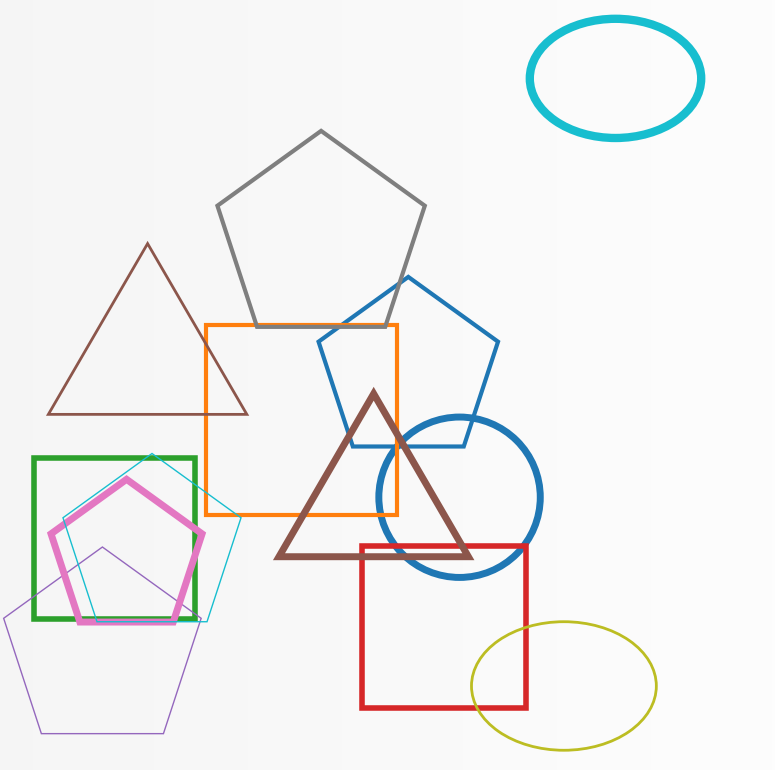[{"shape": "circle", "thickness": 2.5, "radius": 0.52, "center": [0.593, 0.354]}, {"shape": "pentagon", "thickness": 1.5, "radius": 0.61, "center": [0.527, 0.519]}, {"shape": "square", "thickness": 1.5, "radius": 0.62, "center": [0.389, 0.455]}, {"shape": "square", "thickness": 2, "radius": 0.52, "center": [0.148, 0.301]}, {"shape": "square", "thickness": 2, "radius": 0.53, "center": [0.573, 0.186]}, {"shape": "pentagon", "thickness": 0.5, "radius": 0.67, "center": [0.132, 0.156]}, {"shape": "triangle", "thickness": 1, "radius": 0.74, "center": [0.19, 0.536]}, {"shape": "triangle", "thickness": 2.5, "radius": 0.71, "center": [0.482, 0.348]}, {"shape": "pentagon", "thickness": 2.5, "radius": 0.51, "center": [0.163, 0.275]}, {"shape": "pentagon", "thickness": 1.5, "radius": 0.7, "center": [0.414, 0.689]}, {"shape": "oval", "thickness": 1, "radius": 0.6, "center": [0.728, 0.109]}, {"shape": "oval", "thickness": 3, "radius": 0.55, "center": [0.794, 0.898]}, {"shape": "pentagon", "thickness": 0.5, "radius": 0.6, "center": [0.196, 0.29]}]